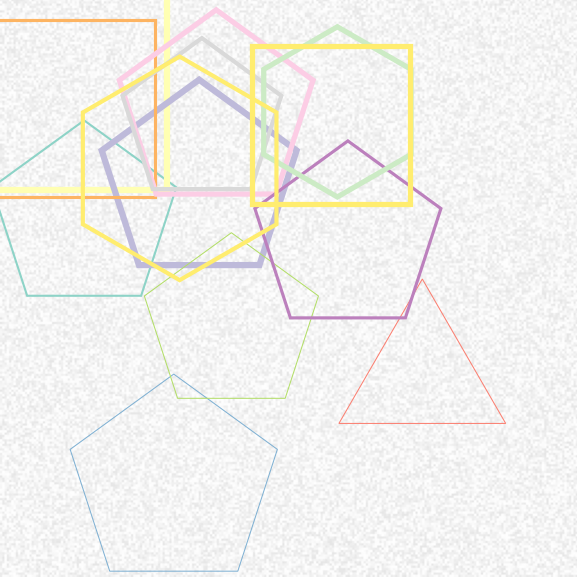[{"shape": "pentagon", "thickness": 1, "radius": 0.84, "center": [0.146, 0.623]}, {"shape": "square", "thickness": 3, "radius": 0.92, "center": [0.105, 0.854]}, {"shape": "pentagon", "thickness": 3, "radius": 0.89, "center": [0.345, 0.684]}, {"shape": "triangle", "thickness": 0.5, "radius": 0.83, "center": [0.731, 0.349]}, {"shape": "pentagon", "thickness": 0.5, "radius": 0.94, "center": [0.301, 0.163]}, {"shape": "square", "thickness": 1.5, "radius": 0.76, "center": [0.116, 0.811]}, {"shape": "pentagon", "thickness": 0.5, "radius": 0.79, "center": [0.401, 0.438]}, {"shape": "pentagon", "thickness": 2.5, "radius": 0.88, "center": [0.374, 0.806]}, {"shape": "pentagon", "thickness": 2, "radius": 0.72, "center": [0.35, 0.789]}, {"shape": "pentagon", "thickness": 1.5, "radius": 0.85, "center": [0.602, 0.586]}, {"shape": "hexagon", "thickness": 2.5, "radius": 0.74, "center": [0.584, 0.805]}, {"shape": "square", "thickness": 2.5, "radius": 0.68, "center": [0.573, 0.783]}, {"shape": "hexagon", "thickness": 2, "radius": 0.97, "center": [0.311, 0.708]}]